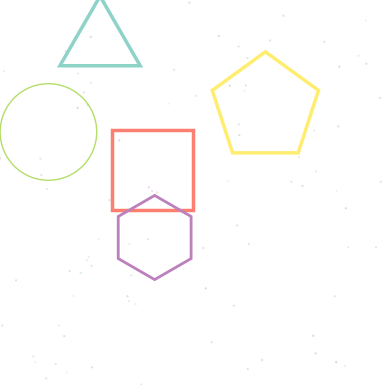[{"shape": "triangle", "thickness": 2.5, "radius": 0.6, "center": [0.26, 0.889]}, {"shape": "square", "thickness": 2.5, "radius": 0.52, "center": [0.396, 0.558]}, {"shape": "circle", "thickness": 1, "radius": 0.63, "center": [0.126, 0.657]}, {"shape": "hexagon", "thickness": 2, "radius": 0.55, "center": [0.402, 0.383]}, {"shape": "pentagon", "thickness": 2.5, "radius": 0.73, "center": [0.689, 0.72]}]